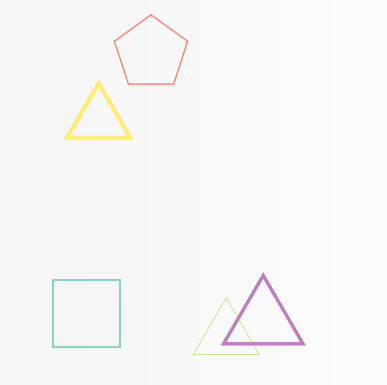[{"shape": "square", "thickness": 1.5, "radius": 0.43, "center": [0.224, 0.186]}, {"shape": "pentagon", "thickness": 1, "radius": 0.5, "center": [0.39, 0.862]}, {"shape": "triangle", "thickness": 0.5, "radius": 0.49, "center": [0.584, 0.128]}, {"shape": "triangle", "thickness": 2.5, "radius": 0.59, "center": [0.679, 0.166]}, {"shape": "triangle", "thickness": 3, "radius": 0.47, "center": [0.255, 0.69]}]